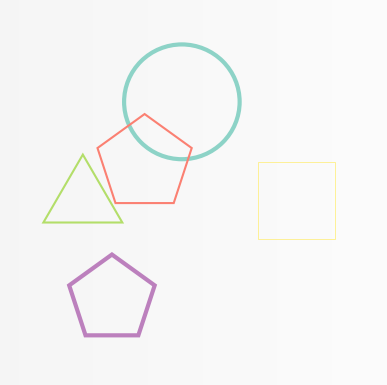[{"shape": "circle", "thickness": 3, "radius": 0.75, "center": [0.469, 0.736]}, {"shape": "pentagon", "thickness": 1.5, "radius": 0.64, "center": [0.373, 0.576]}, {"shape": "triangle", "thickness": 1.5, "radius": 0.59, "center": [0.214, 0.481]}, {"shape": "pentagon", "thickness": 3, "radius": 0.58, "center": [0.289, 0.223]}, {"shape": "square", "thickness": 0.5, "radius": 0.5, "center": [0.766, 0.479]}]